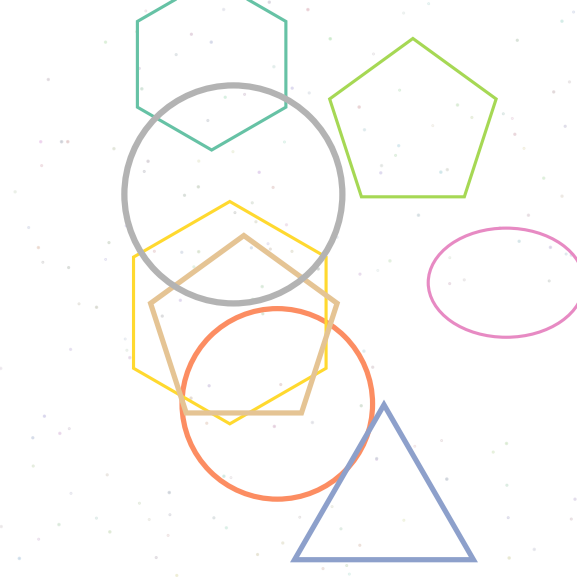[{"shape": "hexagon", "thickness": 1.5, "radius": 0.74, "center": [0.366, 0.888]}, {"shape": "circle", "thickness": 2.5, "radius": 0.82, "center": [0.48, 0.3]}, {"shape": "triangle", "thickness": 2.5, "radius": 0.89, "center": [0.665, 0.119]}, {"shape": "oval", "thickness": 1.5, "radius": 0.67, "center": [0.877, 0.51]}, {"shape": "pentagon", "thickness": 1.5, "radius": 0.76, "center": [0.715, 0.781]}, {"shape": "hexagon", "thickness": 1.5, "radius": 0.96, "center": [0.398, 0.458]}, {"shape": "pentagon", "thickness": 2.5, "radius": 0.85, "center": [0.422, 0.421]}, {"shape": "circle", "thickness": 3, "radius": 0.94, "center": [0.404, 0.663]}]